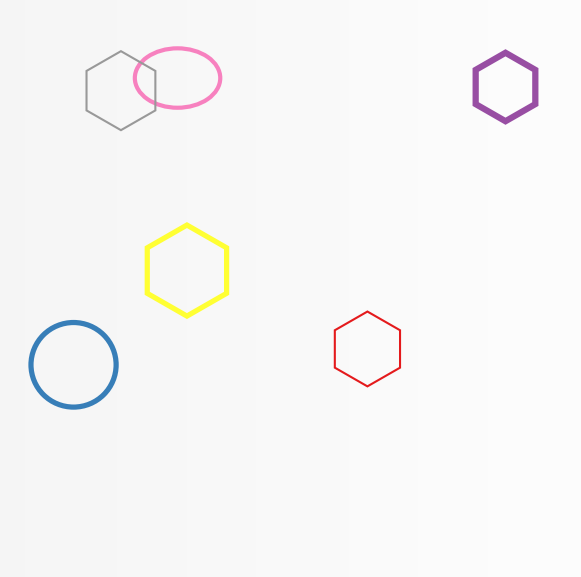[{"shape": "hexagon", "thickness": 1, "radius": 0.32, "center": [0.632, 0.395]}, {"shape": "circle", "thickness": 2.5, "radius": 0.37, "center": [0.127, 0.367]}, {"shape": "hexagon", "thickness": 3, "radius": 0.3, "center": [0.87, 0.848]}, {"shape": "hexagon", "thickness": 2.5, "radius": 0.39, "center": [0.322, 0.531]}, {"shape": "oval", "thickness": 2, "radius": 0.37, "center": [0.305, 0.864]}, {"shape": "hexagon", "thickness": 1, "radius": 0.34, "center": [0.208, 0.842]}]